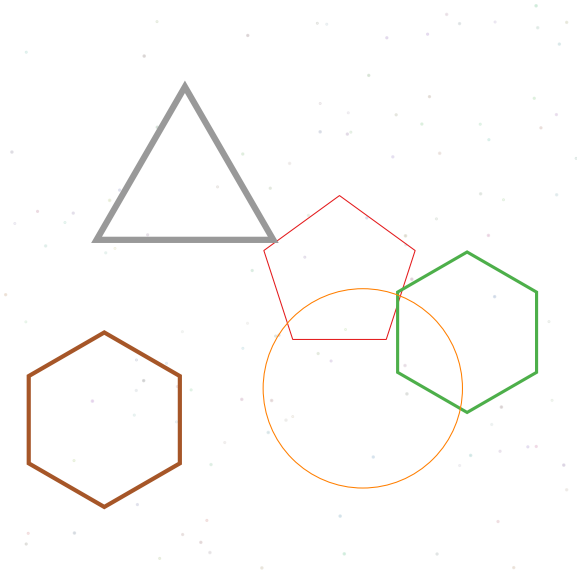[{"shape": "pentagon", "thickness": 0.5, "radius": 0.69, "center": [0.588, 0.523]}, {"shape": "hexagon", "thickness": 1.5, "radius": 0.69, "center": [0.809, 0.424]}, {"shape": "circle", "thickness": 0.5, "radius": 0.86, "center": [0.628, 0.327]}, {"shape": "hexagon", "thickness": 2, "radius": 0.76, "center": [0.181, 0.272]}, {"shape": "triangle", "thickness": 3, "radius": 0.88, "center": [0.32, 0.672]}]